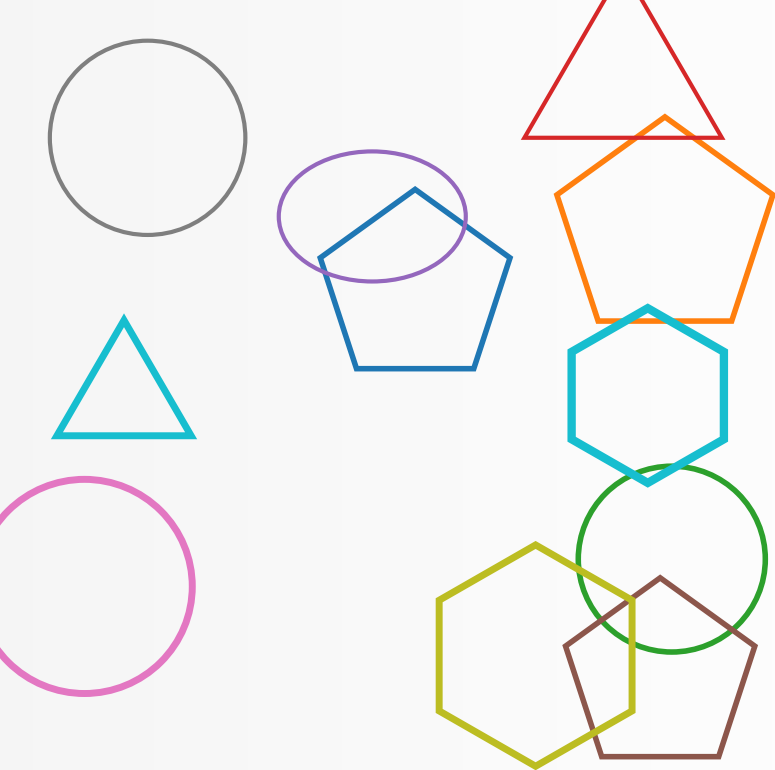[{"shape": "pentagon", "thickness": 2, "radius": 0.64, "center": [0.536, 0.625]}, {"shape": "pentagon", "thickness": 2, "radius": 0.73, "center": [0.858, 0.702]}, {"shape": "circle", "thickness": 2, "radius": 0.6, "center": [0.867, 0.274]}, {"shape": "triangle", "thickness": 1.5, "radius": 0.74, "center": [0.804, 0.895]}, {"shape": "oval", "thickness": 1.5, "radius": 0.6, "center": [0.48, 0.719]}, {"shape": "pentagon", "thickness": 2, "radius": 0.64, "center": [0.852, 0.121]}, {"shape": "circle", "thickness": 2.5, "radius": 0.7, "center": [0.109, 0.238]}, {"shape": "circle", "thickness": 1.5, "radius": 0.63, "center": [0.19, 0.821]}, {"shape": "hexagon", "thickness": 2.5, "radius": 0.72, "center": [0.691, 0.149]}, {"shape": "triangle", "thickness": 2.5, "radius": 0.5, "center": [0.16, 0.484]}, {"shape": "hexagon", "thickness": 3, "radius": 0.57, "center": [0.836, 0.486]}]